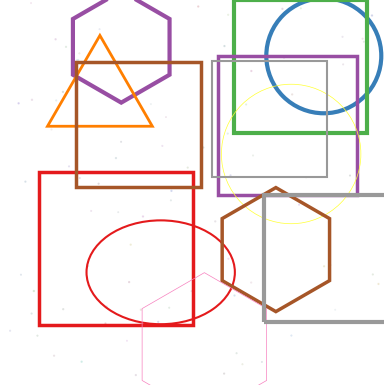[{"shape": "oval", "thickness": 1.5, "radius": 0.96, "center": [0.417, 0.293]}, {"shape": "square", "thickness": 2.5, "radius": 1.0, "center": [0.301, 0.355]}, {"shape": "circle", "thickness": 3, "radius": 0.75, "center": [0.841, 0.855]}, {"shape": "square", "thickness": 3, "radius": 0.87, "center": [0.78, 0.827]}, {"shape": "hexagon", "thickness": 3, "radius": 0.72, "center": [0.315, 0.878]}, {"shape": "square", "thickness": 2.5, "radius": 0.9, "center": [0.747, 0.673]}, {"shape": "triangle", "thickness": 2, "radius": 0.79, "center": [0.259, 0.751]}, {"shape": "circle", "thickness": 0.5, "radius": 0.91, "center": [0.756, 0.6]}, {"shape": "square", "thickness": 2.5, "radius": 0.81, "center": [0.361, 0.676]}, {"shape": "hexagon", "thickness": 2.5, "radius": 0.81, "center": [0.717, 0.352]}, {"shape": "hexagon", "thickness": 0.5, "radius": 0.93, "center": [0.531, 0.105]}, {"shape": "square", "thickness": 3, "radius": 0.82, "center": [0.849, 0.328]}, {"shape": "square", "thickness": 1.5, "radius": 0.75, "center": [0.7, 0.691]}]